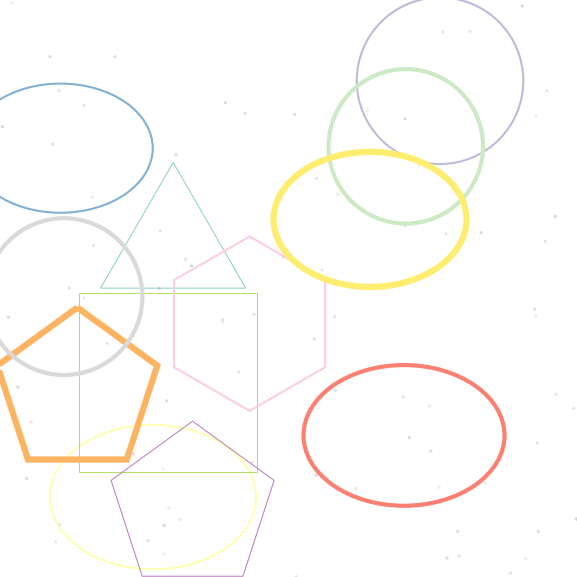[{"shape": "triangle", "thickness": 0.5, "radius": 0.73, "center": [0.3, 0.573]}, {"shape": "oval", "thickness": 1, "radius": 0.89, "center": [0.265, 0.138]}, {"shape": "circle", "thickness": 1, "radius": 0.72, "center": [0.762, 0.859]}, {"shape": "oval", "thickness": 2, "radius": 0.87, "center": [0.7, 0.245]}, {"shape": "oval", "thickness": 1, "radius": 0.8, "center": [0.105, 0.743]}, {"shape": "pentagon", "thickness": 3, "radius": 0.73, "center": [0.134, 0.321]}, {"shape": "square", "thickness": 0.5, "radius": 0.77, "center": [0.291, 0.337]}, {"shape": "hexagon", "thickness": 1, "radius": 0.75, "center": [0.432, 0.439]}, {"shape": "circle", "thickness": 2, "radius": 0.68, "center": [0.111, 0.486]}, {"shape": "pentagon", "thickness": 0.5, "radius": 0.74, "center": [0.333, 0.121]}, {"shape": "circle", "thickness": 2, "radius": 0.67, "center": [0.703, 0.746]}, {"shape": "oval", "thickness": 3, "radius": 0.84, "center": [0.641, 0.619]}]